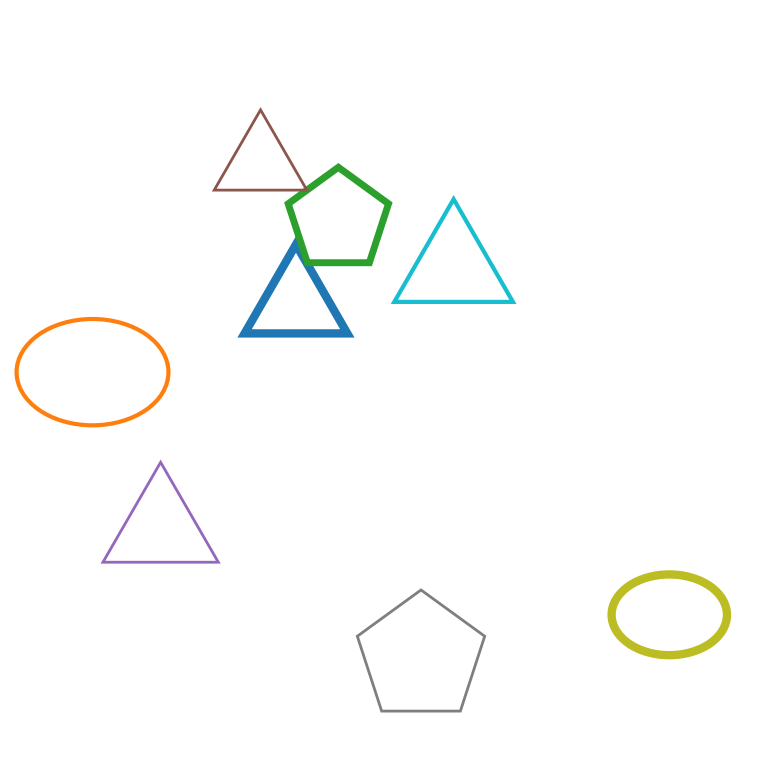[{"shape": "triangle", "thickness": 3, "radius": 0.39, "center": [0.384, 0.606]}, {"shape": "oval", "thickness": 1.5, "radius": 0.49, "center": [0.12, 0.517]}, {"shape": "pentagon", "thickness": 2.5, "radius": 0.34, "center": [0.439, 0.714]}, {"shape": "triangle", "thickness": 1, "radius": 0.43, "center": [0.209, 0.313]}, {"shape": "triangle", "thickness": 1, "radius": 0.35, "center": [0.338, 0.788]}, {"shape": "pentagon", "thickness": 1, "radius": 0.43, "center": [0.547, 0.147]}, {"shape": "oval", "thickness": 3, "radius": 0.37, "center": [0.869, 0.202]}, {"shape": "triangle", "thickness": 1.5, "radius": 0.44, "center": [0.589, 0.652]}]